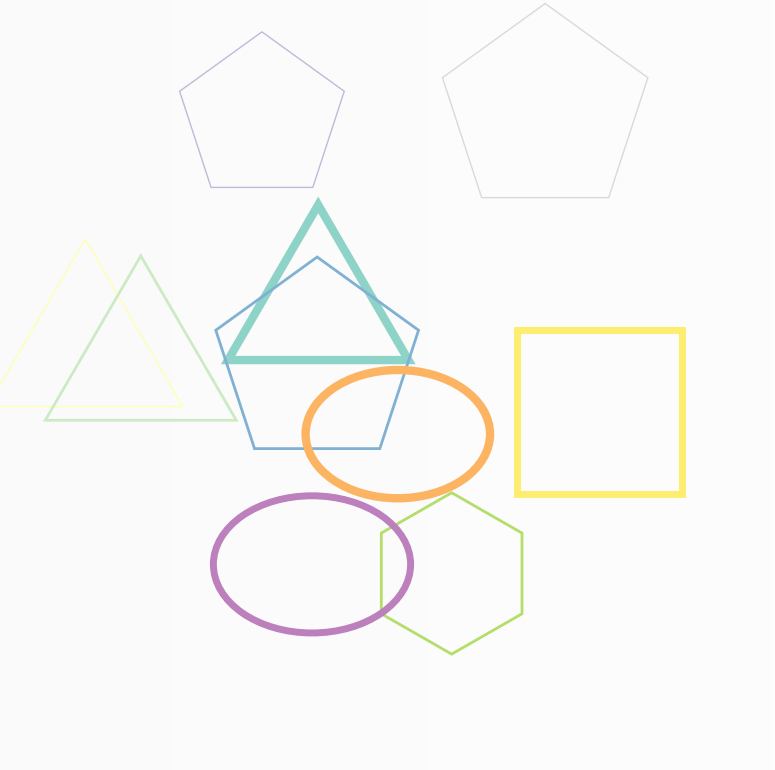[{"shape": "triangle", "thickness": 3, "radius": 0.67, "center": [0.411, 0.6]}, {"shape": "triangle", "thickness": 0.5, "radius": 0.73, "center": [0.11, 0.545]}, {"shape": "pentagon", "thickness": 0.5, "radius": 0.56, "center": [0.338, 0.847]}, {"shape": "pentagon", "thickness": 1, "radius": 0.69, "center": [0.409, 0.529]}, {"shape": "oval", "thickness": 3, "radius": 0.6, "center": [0.513, 0.436]}, {"shape": "hexagon", "thickness": 1, "radius": 0.52, "center": [0.583, 0.255]}, {"shape": "pentagon", "thickness": 0.5, "radius": 0.7, "center": [0.703, 0.856]}, {"shape": "oval", "thickness": 2.5, "radius": 0.64, "center": [0.403, 0.267]}, {"shape": "triangle", "thickness": 1, "radius": 0.71, "center": [0.182, 0.525]}, {"shape": "square", "thickness": 2.5, "radius": 0.53, "center": [0.774, 0.465]}]